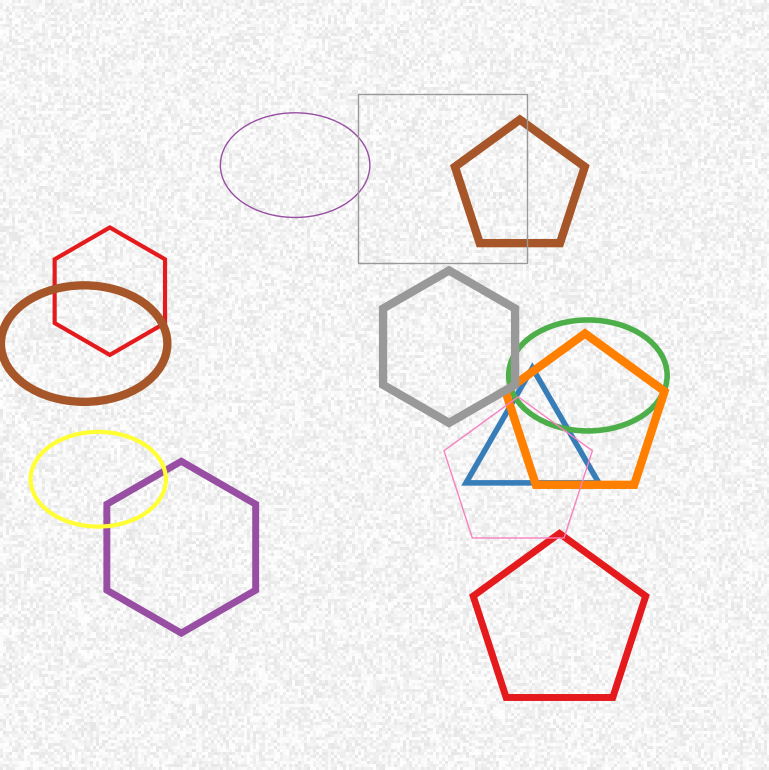[{"shape": "pentagon", "thickness": 2.5, "radius": 0.59, "center": [0.727, 0.189]}, {"shape": "hexagon", "thickness": 1.5, "radius": 0.41, "center": [0.143, 0.622]}, {"shape": "triangle", "thickness": 2, "radius": 0.5, "center": [0.691, 0.423]}, {"shape": "oval", "thickness": 2, "radius": 0.51, "center": [0.764, 0.512]}, {"shape": "hexagon", "thickness": 2.5, "radius": 0.56, "center": [0.235, 0.289]}, {"shape": "oval", "thickness": 0.5, "radius": 0.49, "center": [0.383, 0.786]}, {"shape": "pentagon", "thickness": 3, "radius": 0.54, "center": [0.76, 0.458]}, {"shape": "oval", "thickness": 1.5, "radius": 0.44, "center": [0.128, 0.378]}, {"shape": "pentagon", "thickness": 3, "radius": 0.44, "center": [0.675, 0.756]}, {"shape": "oval", "thickness": 3, "radius": 0.54, "center": [0.109, 0.554]}, {"shape": "pentagon", "thickness": 0.5, "radius": 0.51, "center": [0.673, 0.383]}, {"shape": "square", "thickness": 0.5, "radius": 0.55, "center": [0.574, 0.768]}, {"shape": "hexagon", "thickness": 3, "radius": 0.49, "center": [0.583, 0.55]}]